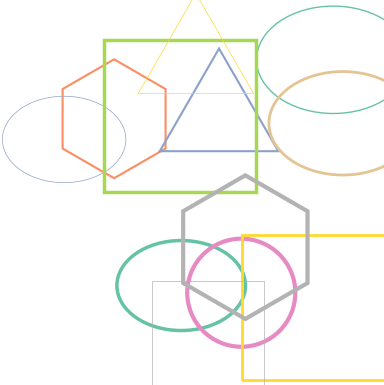[{"shape": "oval", "thickness": 1, "radius": 1.0, "center": [0.866, 0.845]}, {"shape": "oval", "thickness": 2.5, "radius": 0.83, "center": [0.471, 0.258]}, {"shape": "hexagon", "thickness": 1.5, "radius": 0.77, "center": [0.296, 0.691]}, {"shape": "triangle", "thickness": 1.5, "radius": 0.89, "center": [0.569, 0.696]}, {"shape": "oval", "thickness": 0.5, "radius": 0.8, "center": [0.167, 0.638]}, {"shape": "circle", "thickness": 3, "radius": 0.7, "center": [0.627, 0.24]}, {"shape": "square", "thickness": 2.5, "radius": 0.99, "center": [0.466, 0.699]}, {"shape": "triangle", "thickness": 0.5, "radius": 0.87, "center": [0.509, 0.843]}, {"shape": "square", "thickness": 2, "radius": 0.95, "center": [0.818, 0.202]}, {"shape": "oval", "thickness": 2, "radius": 0.96, "center": [0.89, 0.68]}, {"shape": "square", "thickness": 0.5, "radius": 0.73, "center": [0.539, 0.125]}, {"shape": "hexagon", "thickness": 3, "radius": 0.93, "center": [0.637, 0.358]}]